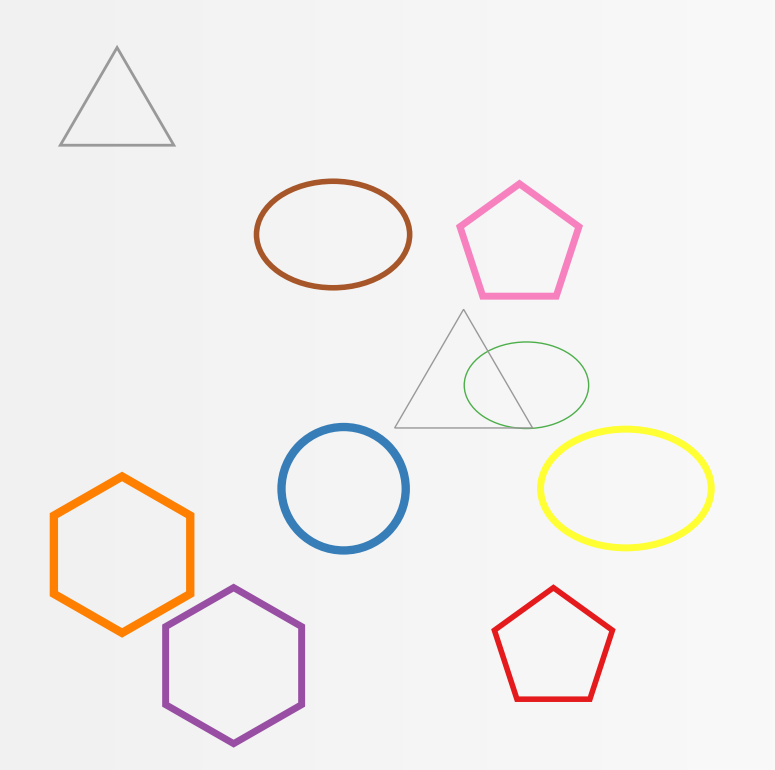[{"shape": "pentagon", "thickness": 2, "radius": 0.4, "center": [0.714, 0.157]}, {"shape": "circle", "thickness": 3, "radius": 0.4, "center": [0.443, 0.365]}, {"shape": "oval", "thickness": 0.5, "radius": 0.4, "center": [0.679, 0.5]}, {"shape": "hexagon", "thickness": 2.5, "radius": 0.51, "center": [0.301, 0.136]}, {"shape": "hexagon", "thickness": 3, "radius": 0.51, "center": [0.158, 0.28]}, {"shape": "oval", "thickness": 2.5, "radius": 0.55, "center": [0.808, 0.366]}, {"shape": "oval", "thickness": 2, "radius": 0.49, "center": [0.43, 0.695]}, {"shape": "pentagon", "thickness": 2.5, "radius": 0.4, "center": [0.67, 0.681]}, {"shape": "triangle", "thickness": 1, "radius": 0.42, "center": [0.151, 0.854]}, {"shape": "triangle", "thickness": 0.5, "radius": 0.51, "center": [0.598, 0.496]}]